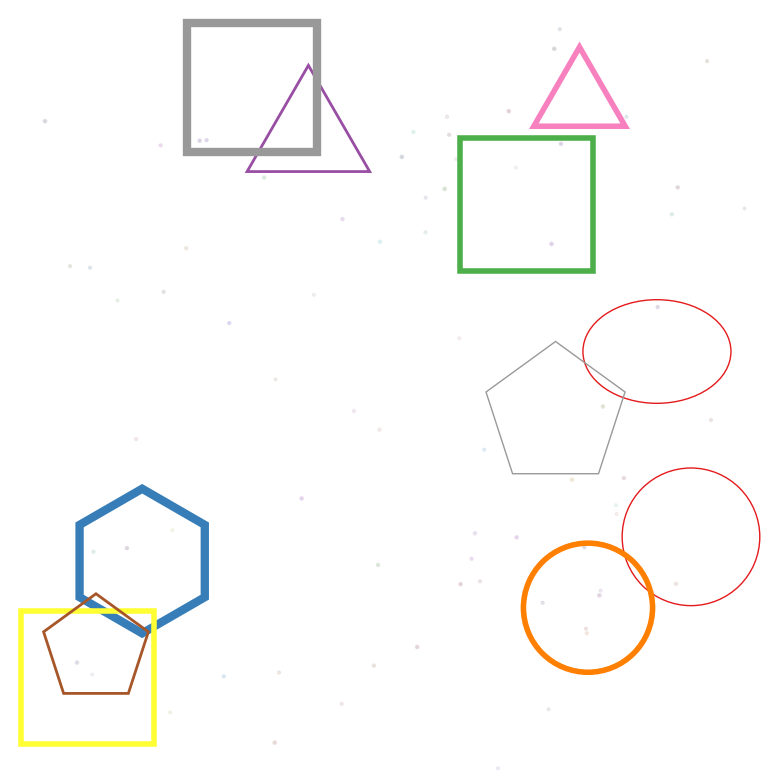[{"shape": "circle", "thickness": 0.5, "radius": 0.45, "center": [0.897, 0.303]}, {"shape": "oval", "thickness": 0.5, "radius": 0.48, "center": [0.853, 0.543]}, {"shape": "hexagon", "thickness": 3, "radius": 0.47, "center": [0.185, 0.271]}, {"shape": "square", "thickness": 2, "radius": 0.43, "center": [0.684, 0.734]}, {"shape": "triangle", "thickness": 1, "radius": 0.46, "center": [0.401, 0.823]}, {"shape": "circle", "thickness": 2, "radius": 0.42, "center": [0.764, 0.211]}, {"shape": "square", "thickness": 2, "radius": 0.43, "center": [0.114, 0.12]}, {"shape": "pentagon", "thickness": 1, "radius": 0.36, "center": [0.125, 0.157]}, {"shape": "triangle", "thickness": 2, "radius": 0.34, "center": [0.753, 0.87]}, {"shape": "square", "thickness": 3, "radius": 0.42, "center": [0.328, 0.887]}, {"shape": "pentagon", "thickness": 0.5, "radius": 0.47, "center": [0.721, 0.462]}]